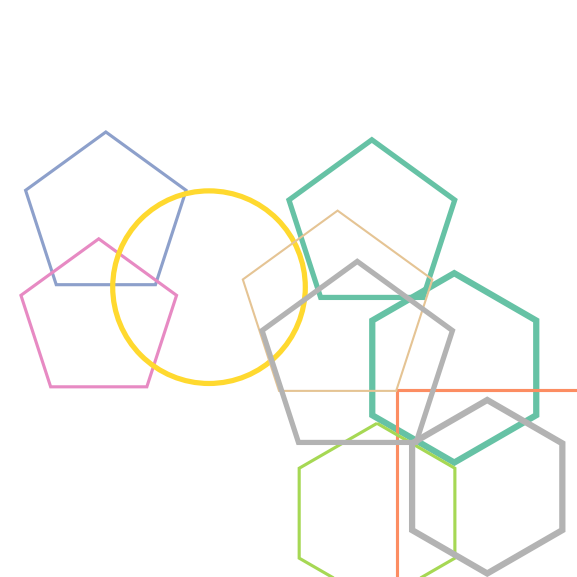[{"shape": "pentagon", "thickness": 2.5, "radius": 0.75, "center": [0.644, 0.606]}, {"shape": "hexagon", "thickness": 3, "radius": 0.82, "center": [0.787, 0.362]}, {"shape": "square", "thickness": 1.5, "radius": 0.84, "center": [0.856, 0.157]}, {"shape": "pentagon", "thickness": 1.5, "radius": 0.73, "center": [0.183, 0.624]}, {"shape": "pentagon", "thickness": 1.5, "radius": 0.71, "center": [0.171, 0.444]}, {"shape": "hexagon", "thickness": 1.5, "radius": 0.78, "center": [0.653, 0.11]}, {"shape": "circle", "thickness": 2.5, "radius": 0.83, "center": [0.362, 0.502]}, {"shape": "pentagon", "thickness": 1, "radius": 0.86, "center": [0.585, 0.462]}, {"shape": "pentagon", "thickness": 2.5, "radius": 0.87, "center": [0.619, 0.373]}, {"shape": "hexagon", "thickness": 3, "radius": 0.75, "center": [0.844, 0.156]}]